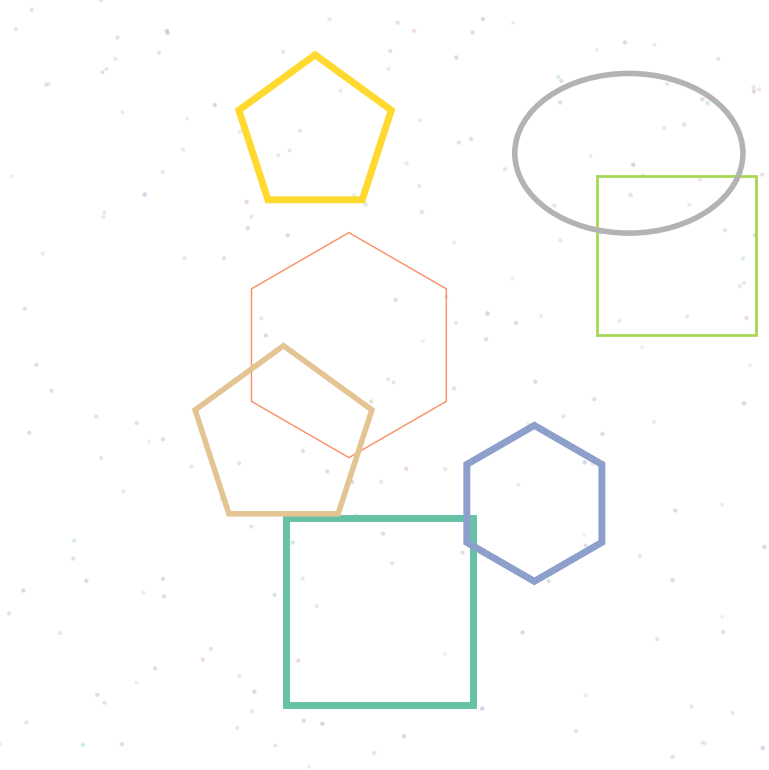[{"shape": "square", "thickness": 2.5, "radius": 0.61, "center": [0.493, 0.206]}, {"shape": "hexagon", "thickness": 0.5, "radius": 0.73, "center": [0.453, 0.552]}, {"shape": "hexagon", "thickness": 2.5, "radius": 0.51, "center": [0.694, 0.346]}, {"shape": "square", "thickness": 1, "radius": 0.52, "center": [0.879, 0.668]}, {"shape": "pentagon", "thickness": 2.5, "radius": 0.52, "center": [0.409, 0.825]}, {"shape": "pentagon", "thickness": 2, "radius": 0.6, "center": [0.368, 0.43]}, {"shape": "oval", "thickness": 2, "radius": 0.74, "center": [0.817, 0.801]}]